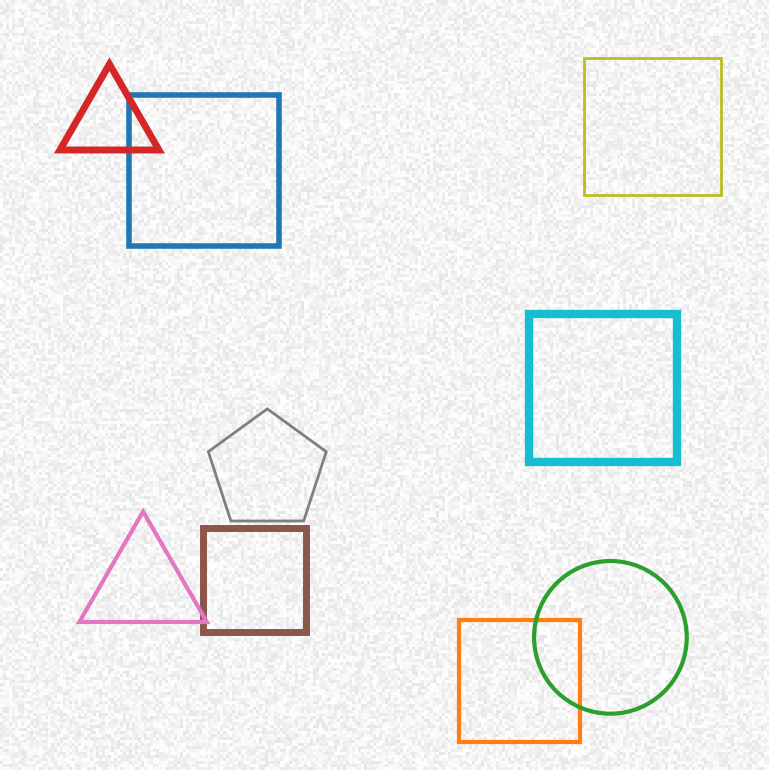[{"shape": "square", "thickness": 2, "radius": 0.49, "center": [0.265, 0.779]}, {"shape": "square", "thickness": 1.5, "radius": 0.39, "center": [0.674, 0.116]}, {"shape": "circle", "thickness": 1.5, "radius": 0.5, "center": [0.793, 0.172]}, {"shape": "triangle", "thickness": 2.5, "radius": 0.37, "center": [0.142, 0.842]}, {"shape": "square", "thickness": 2.5, "radius": 0.34, "center": [0.33, 0.247]}, {"shape": "triangle", "thickness": 1.5, "radius": 0.48, "center": [0.186, 0.24]}, {"shape": "pentagon", "thickness": 1, "radius": 0.4, "center": [0.347, 0.389]}, {"shape": "square", "thickness": 1, "radius": 0.44, "center": [0.848, 0.836]}, {"shape": "square", "thickness": 3, "radius": 0.48, "center": [0.783, 0.496]}]